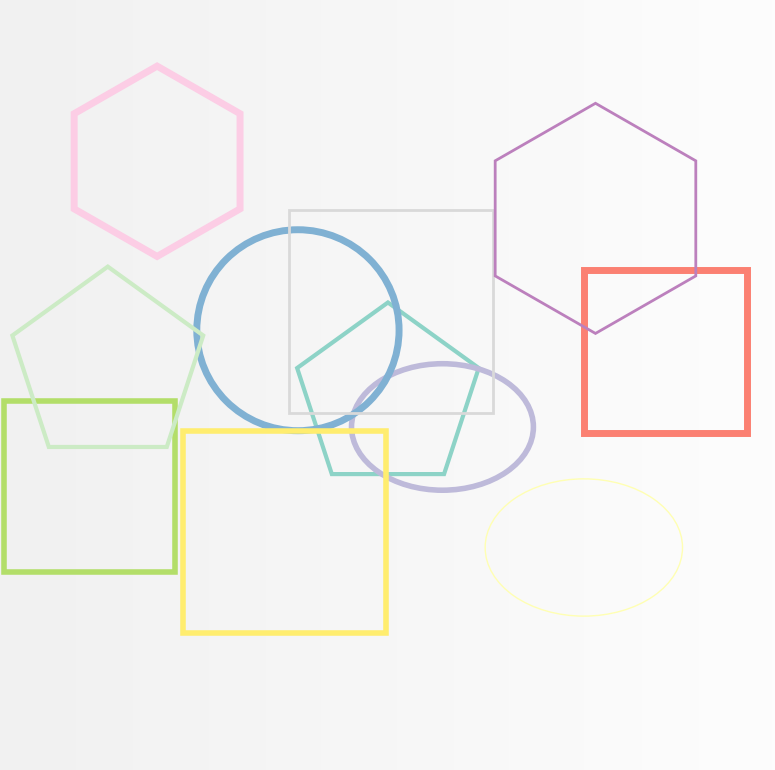[{"shape": "pentagon", "thickness": 1.5, "radius": 0.62, "center": [0.501, 0.484]}, {"shape": "oval", "thickness": 0.5, "radius": 0.64, "center": [0.753, 0.289]}, {"shape": "oval", "thickness": 2, "radius": 0.59, "center": [0.571, 0.445]}, {"shape": "square", "thickness": 2.5, "radius": 0.53, "center": [0.858, 0.544]}, {"shape": "circle", "thickness": 2.5, "radius": 0.65, "center": [0.384, 0.571]}, {"shape": "square", "thickness": 2, "radius": 0.55, "center": [0.116, 0.368]}, {"shape": "hexagon", "thickness": 2.5, "radius": 0.62, "center": [0.203, 0.791]}, {"shape": "square", "thickness": 1, "radius": 0.66, "center": [0.504, 0.595]}, {"shape": "hexagon", "thickness": 1, "radius": 0.75, "center": [0.768, 0.716]}, {"shape": "pentagon", "thickness": 1.5, "radius": 0.65, "center": [0.139, 0.524]}, {"shape": "square", "thickness": 2, "radius": 0.65, "center": [0.367, 0.309]}]